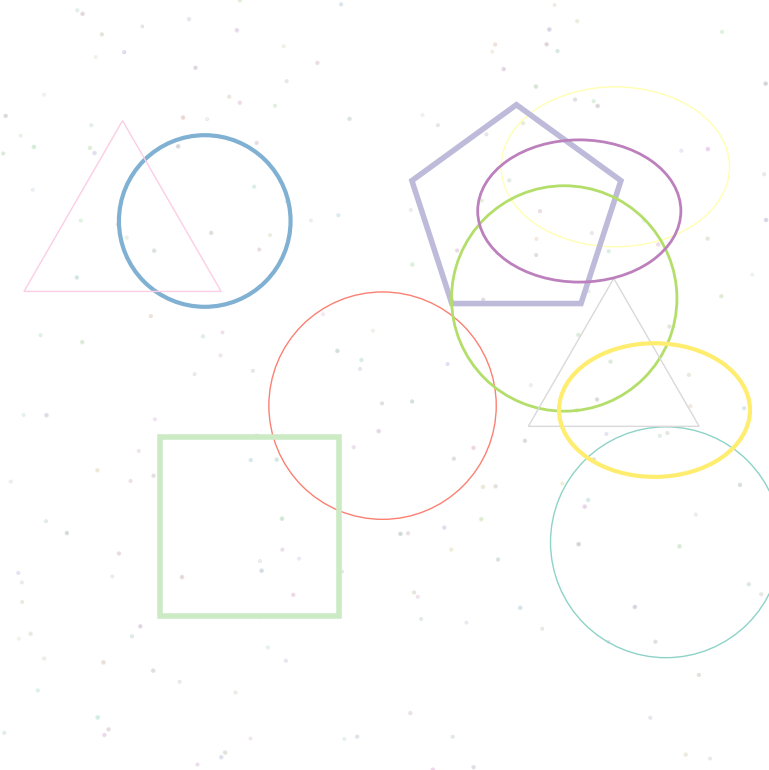[{"shape": "circle", "thickness": 0.5, "radius": 0.75, "center": [0.865, 0.296]}, {"shape": "oval", "thickness": 0.5, "radius": 0.74, "center": [0.799, 0.783]}, {"shape": "pentagon", "thickness": 2, "radius": 0.71, "center": [0.671, 0.721]}, {"shape": "circle", "thickness": 0.5, "radius": 0.74, "center": [0.497, 0.473]}, {"shape": "circle", "thickness": 1.5, "radius": 0.56, "center": [0.266, 0.713]}, {"shape": "circle", "thickness": 1, "radius": 0.73, "center": [0.733, 0.612]}, {"shape": "triangle", "thickness": 0.5, "radius": 0.74, "center": [0.159, 0.695]}, {"shape": "triangle", "thickness": 0.5, "radius": 0.64, "center": [0.797, 0.51]}, {"shape": "oval", "thickness": 1, "radius": 0.66, "center": [0.752, 0.726]}, {"shape": "square", "thickness": 2, "radius": 0.58, "center": [0.325, 0.316]}, {"shape": "oval", "thickness": 1.5, "radius": 0.62, "center": [0.85, 0.467]}]